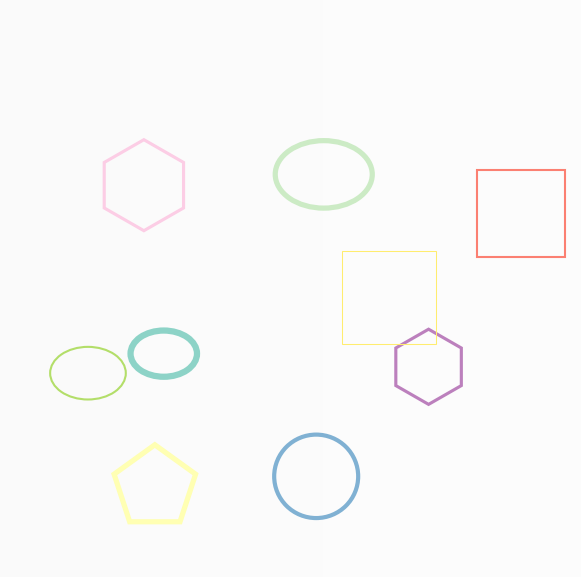[{"shape": "oval", "thickness": 3, "radius": 0.29, "center": [0.282, 0.387]}, {"shape": "pentagon", "thickness": 2.5, "radius": 0.37, "center": [0.266, 0.155]}, {"shape": "square", "thickness": 1, "radius": 0.38, "center": [0.896, 0.629]}, {"shape": "circle", "thickness": 2, "radius": 0.36, "center": [0.544, 0.174]}, {"shape": "oval", "thickness": 1, "radius": 0.33, "center": [0.151, 0.353]}, {"shape": "hexagon", "thickness": 1.5, "radius": 0.39, "center": [0.248, 0.678]}, {"shape": "hexagon", "thickness": 1.5, "radius": 0.33, "center": [0.737, 0.364]}, {"shape": "oval", "thickness": 2.5, "radius": 0.42, "center": [0.557, 0.697]}, {"shape": "square", "thickness": 0.5, "radius": 0.4, "center": [0.67, 0.485]}]